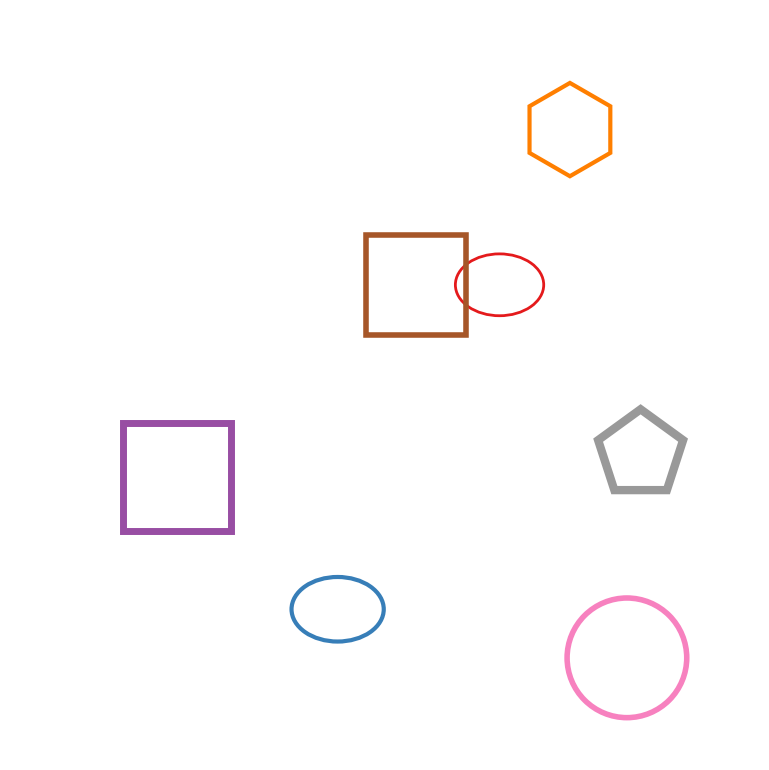[{"shape": "oval", "thickness": 1, "radius": 0.29, "center": [0.649, 0.63]}, {"shape": "oval", "thickness": 1.5, "radius": 0.3, "center": [0.438, 0.209]}, {"shape": "square", "thickness": 2.5, "radius": 0.35, "center": [0.23, 0.381]}, {"shape": "hexagon", "thickness": 1.5, "radius": 0.3, "center": [0.74, 0.832]}, {"shape": "square", "thickness": 2, "radius": 0.32, "center": [0.541, 0.63]}, {"shape": "circle", "thickness": 2, "radius": 0.39, "center": [0.814, 0.146]}, {"shape": "pentagon", "thickness": 3, "radius": 0.29, "center": [0.832, 0.41]}]